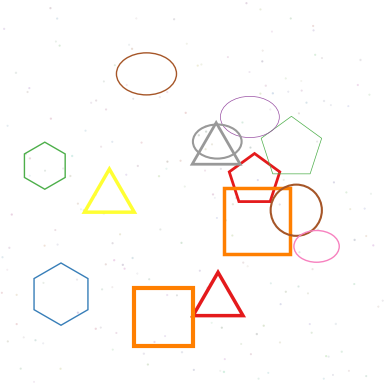[{"shape": "triangle", "thickness": 2.5, "radius": 0.38, "center": [0.566, 0.218]}, {"shape": "pentagon", "thickness": 2, "radius": 0.35, "center": [0.661, 0.532]}, {"shape": "hexagon", "thickness": 1, "radius": 0.4, "center": [0.158, 0.236]}, {"shape": "hexagon", "thickness": 1, "radius": 0.31, "center": [0.116, 0.57]}, {"shape": "pentagon", "thickness": 0.5, "radius": 0.41, "center": [0.757, 0.615]}, {"shape": "oval", "thickness": 0.5, "radius": 0.38, "center": [0.649, 0.696]}, {"shape": "square", "thickness": 2.5, "radius": 0.43, "center": [0.668, 0.425]}, {"shape": "square", "thickness": 3, "radius": 0.38, "center": [0.425, 0.177]}, {"shape": "triangle", "thickness": 2.5, "radius": 0.37, "center": [0.284, 0.486]}, {"shape": "circle", "thickness": 1.5, "radius": 0.33, "center": [0.77, 0.454]}, {"shape": "oval", "thickness": 1, "radius": 0.39, "center": [0.38, 0.808]}, {"shape": "oval", "thickness": 1, "radius": 0.29, "center": [0.822, 0.36]}, {"shape": "oval", "thickness": 1.5, "radius": 0.32, "center": [0.564, 0.632]}, {"shape": "triangle", "thickness": 2, "radius": 0.36, "center": [0.561, 0.609]}]